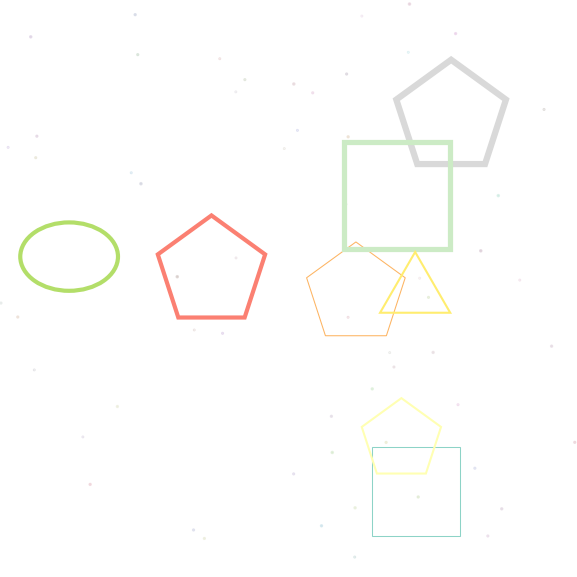[{"shape": "square", "thickness": 0.5, "radius": 0.38, "center": [0.721, 0.148]}, {"shape": "pentagon", "thickness": 1, "radius": 0.36, "center": [0.695, 0.238]}, {"shape": "pentagon", "thickness": 2, "radius": 0.49, "center": [0.366, 0.528]}, {"shape": "pentagon", "thickness": 0.5, "radius": 0.45, "center": [0.616, 0.49]}, {"shape": "oval", "thickness": 2, "radius": 0.42, "center": [0.12, 0.555]}, {"shape": "pentagon", "thickness": 3, "radius": 0.5, "center": [0.781, 0.796]}, {"shape": "square", "thickness": 2.5, "radius": 0.46, "center": [0.687, 0.661]}, {"shape": "triangle", "thickness": 1, "radius": 0.35, "center": [0.719, 0.493]}]